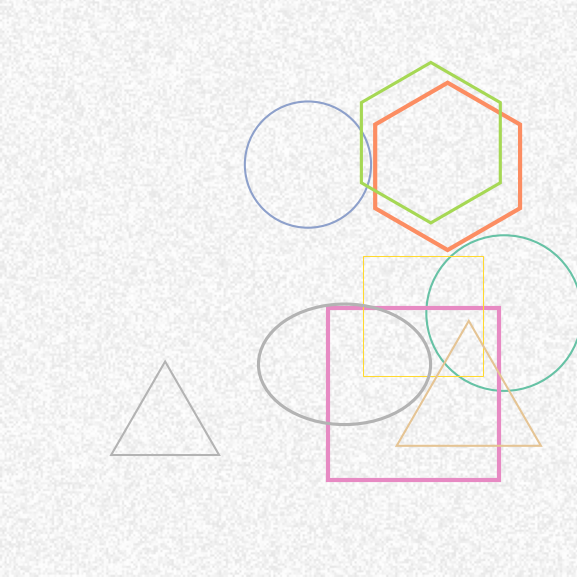[{"shape": "circle", "thickness": 1, "radius": 0.67, "center": [0.873, 0.457]}, {"shape": "hexagon", "thickness": 2, "radius": 0.72, "center": [0.775, 0.711]}, {"shape": "circle", "thickness": 1, "radius": 0.55, "center": [0.533, 0.714]}, {"shape": "square", "thickness": 2, "radius": 0.74, "center": [0.716, 0.317]}, {"shape": "hexagon", "thickness": 1.5, "radius": 0.69, "center": [0.746, 0.752]}, {"shape": "square", "thickness": 0.5, "radius": 0.52, "center": [0.732, 0.452]}, {"shape": "triangle", "thickness": 1, "radius": 0.72, "center": [0.812, 0.299]}, {"shape": "triangle", "thickness": 1, "radius": 0.54, "center": [0.286, 0.265]}, {"shape": "oval", "thickness": 1.5, "radius": 0.75, "center": [0.597, 0.368]}]